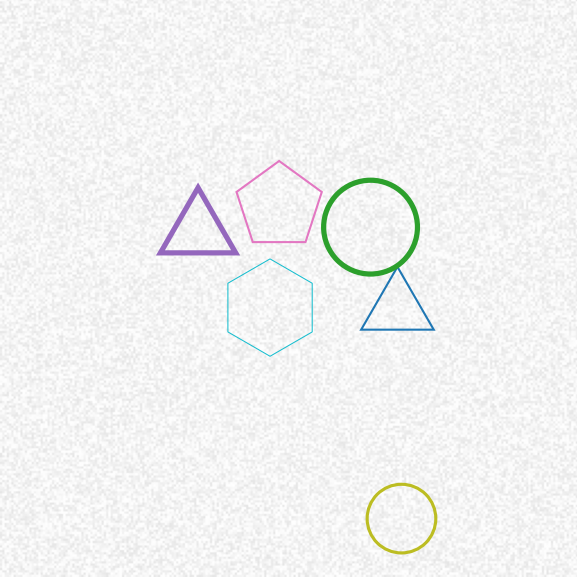[{"shape": "triangle", "thickness": 1, "radius": 0.36, "center": [0.688, 0.465]}, {"shape": "circle", "thickness": 2.5, "radius": 0.41, "center": [0.642, 0.606]}, {"shape": "triangle", "thickness": 2.5, "radius": 0.38, "center": [0.343, 0.599]}, {"shape": "pentagon", "thickness": 1, "radius": 0.39, "center": [0.483, 0.643]}, {"shape": "circle", "thickness": 1.5, "radius": 0.3, "center": [0.695, 0.101]}, {"shape": "hexagon", "thickness": 0.5, "radius": 0.42, "center": [0.468, 0.467]}]